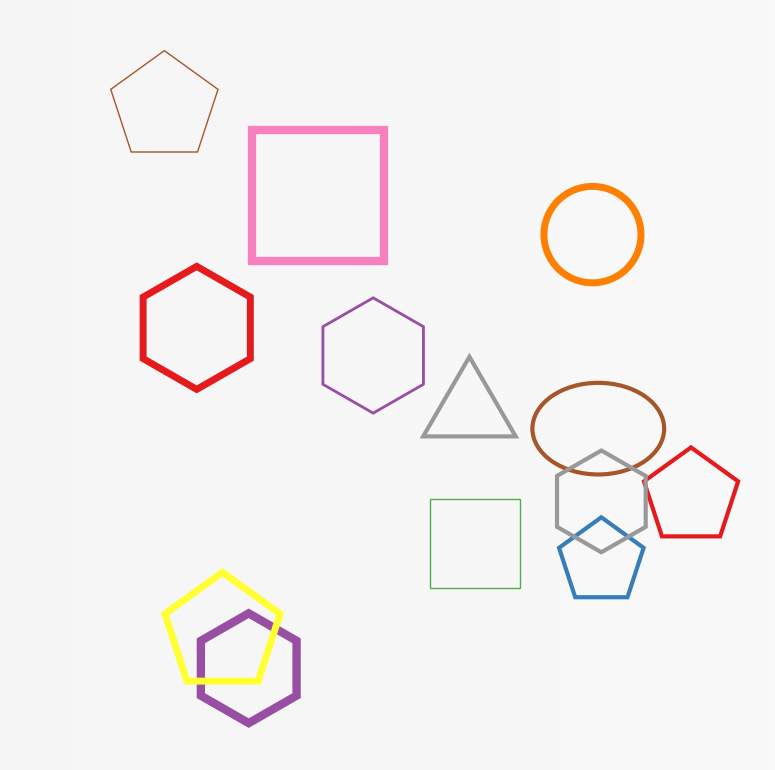[{"shape": "pentagon", "thickness": 1.5, "radius": 0.32, "center": [0.892, 0.355]}, {"shape": "hexagon", "thickness": 2.5, "radius": 0.4, "center": [0.254, 0.574]}, {"shape": "pentagon", "thickness": 1.5, "radius": 0.29, "center": [0.776, 0.271]}, {"shape": "square", "thickness": 0.5, "radius": 0.29, "center": [0.613, 0.294]}, {"shape": "hexagon", "thickness": 3, "radius": 0.36, "center": [0.321, 0.132]}, {"shape": "hexagon", "thickness": 1, "radius": 0.37, "center": [0.482, 0.538]}, {"shape": "circle", "thickness": 2.5, "radius": 0.31, "center": [0.764, 0.695]}, {"shape": "pentagon", "thickness": 2.5, "radius": 0.39, "center": [0.287, 0.179]}, {"shape": "pentagon", "thickness": 0.5, "radius": 0.36, "center": [0.212, 0.861]}, {"shape": "oval", "thickness": 1.5, "radius": 0.43, "center": [0.772, 0.443]}, {"shape": "square", "thickness": 3, "radius": 0.43, "center": [0.41, 0.746]}, {"shape": "triangle", "thickness": 1.5, "radius": 0.34, "center": [0.606, 0.468]}, {"shape": "hexagon", "thickness": 1.5, "radius": 0.33, "center": [0.776, 0.349]}]